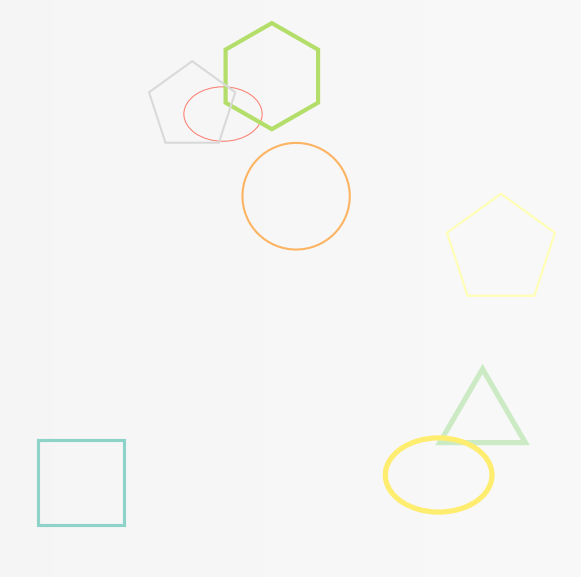[{"shape": "square", "thickness": 1.5, "radius": 0.37, "center": [0.14, 0.164]}, {"shape": "pentagon", "thickness": 1, "radius": 0.49, "center": [0.862, 0.566]}, {"shape": "oval", "thickness": 0.5, "radius": 0.34, "center": [0.384, 0.802]}, {"shape": "circle", "thickness": 1, "radius": 0.46, "center": [0.509, 0.659]}, {"shape": "hexagon", "thickness": 2, "radius": 0.46, "center": [0.468, 0.867]}, {"shape": "pentagon", "thickness": 1, "radius": 0.39, "center": [0.331, 0.815]}, {"shape": "triangle", "thickness": 2.5, "radius": 0.42, "center": [0.83, 0.275]}, {"shape": "oval", "thickness": 2.5, "radius": 0.46, "center": [0.755, 0.177]}]